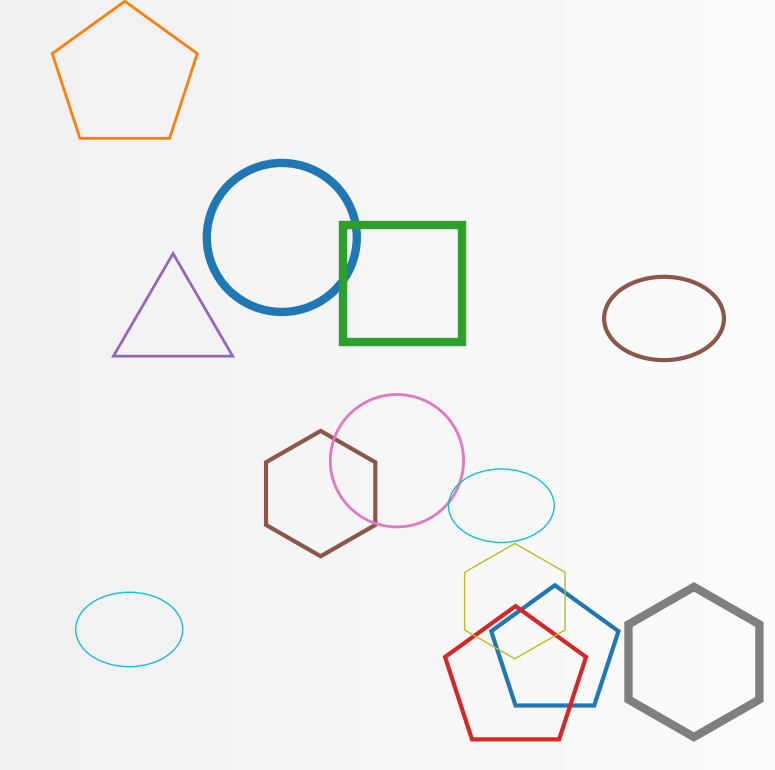[{"shape": "circle", "thickness": 3, "radius": 0.48, "center": [0.364, 0.692]}, {"shape": "pentagon", "thickness": 1.5, "radius": 0.43, "center": [0.716, 0.154]}, {"shape": "pentagon", "thickness": 1, "radius": 0.49, "center": [0.161, 0.9]}, {"shape": "square", "thickness": 3, "radius": 0.38, "center": [0.519, 0.632]}, {"shape": "pentagon", "thickness": 1.5, "radius": 0.48, "center": [0.665, 0.117]}, {"shape": "triangle", "thickness": 1, "radius": 0.44, "center": [0.223, 0.582]}, {"shape": "oval", "thickness": 1.5, "radius": 0.39, "center": [0.857, 0.586]}, {"shape": "hexagon", "thickness": 1.5, "radius": 0.41, "center": [0.414, 0.359]}, {"shape": "circle", "thickness": 1, "radius": 0.43, "center": [0.512, 0.402]}, {"shape": "hexagon", "thickness": 3, "radius": 0.49, "center": [0.895, 0.14]}, {"shape": "hexagon", "thickness": 0.5, "radius": 0.37, "center": [0.664, 0.219]}, {"shape": "oval", "thickness": 0.5, "radius": 0.34, "center": [0.647, 0.343]}, {"shape": "oval", "thickness": 0.5, "radius": 0.35, "center": [0.167, 0.183]}]